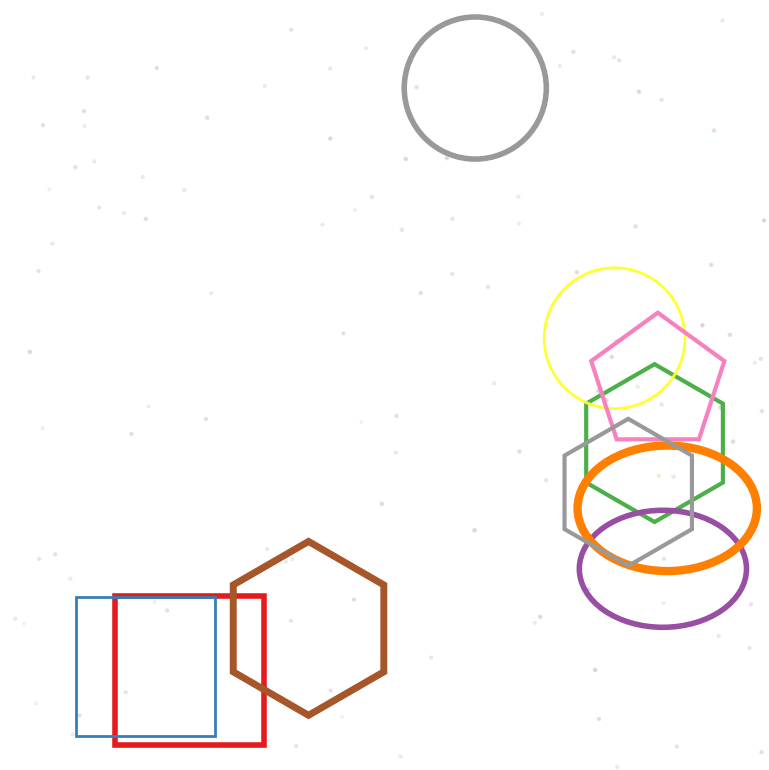[{"shape": "square", "thickness": 2, "radius": 0.48, "center": [0.246, 0.129]}, {"shape": "square", "thickness": 1, "radius": 0.45, "center": [0.189, 0.135]}, {"shape": "hexagon", "thickness": 1.5, "radius": 0.51, "center": [0.85, 0.425]}, {"shape": "oval", "thickness": 2, "radius": 0.54, "center": [0.861, 0.261]}, {"shape": "oval", "thickness": 3, "radius": 0.58, "center": [0.867, 0.34]}, {"shape": "circle", "thickness": 1, "radius": 0.46, "center": [0.798, 0.561]}, {"shape": "hexagon", "thickness": 2.5, "radius": 0.56, "center": [0.401, 0.184]}, {"shape": "pentagon", "thickness": 1.5, "radius": 0.45, "center": [0.854, 0.503]}, {"shape": "circle", "thickness": 2, "radius": 0.46, "center": [0.617, 0.886]}, {"shape": "hexagon", "thickness": 1.5, "radius": 0.48, "center": [0.816, 0.361]}]